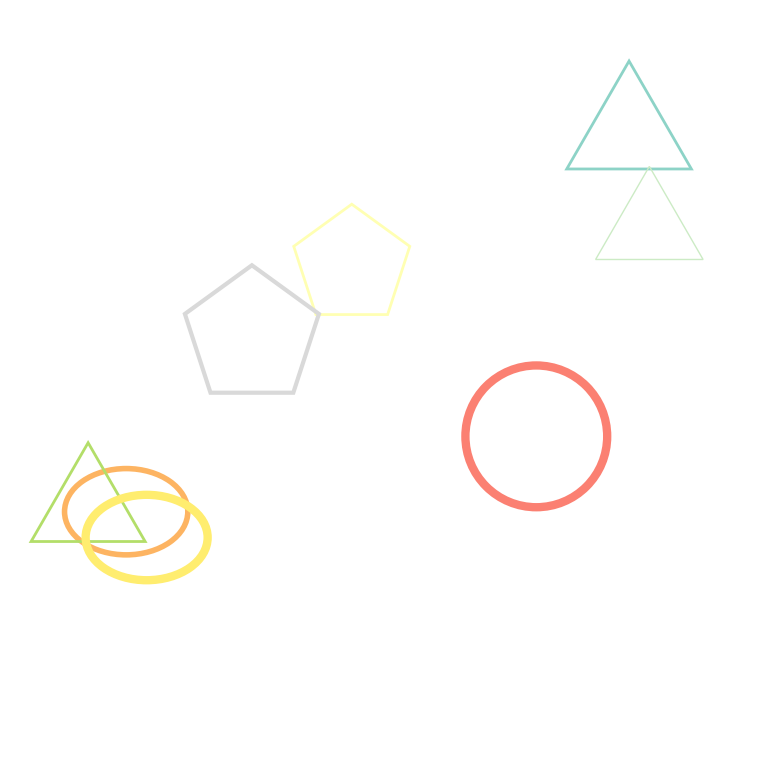[{"shape": "triangle", "thickness": 1, "radius": 0.47, "center": [0.817, 0.827]}, {"shape": "pentagon", "thickness": 1, "radius": 0.4, "center": [0.457, 0.656]}, {"shape": "circle", "thickness": 3, "radius": 0.46, "center": [0.696, 0.433]}, {"shape": "oval", "thickness": 2, "radius": 0.4, "center": [0.164, 0.335]}, {"shape": "triangle", "thickness": 1, "radius": 0.43, "center": [0.114, 0.339]}, {"shape": "pentagon", "thickness": 1.5, "radius": 0.46, "center": [0.327, 0.564]}, {"shape": "triangle", "thickness": 0.5, "radius": 0.4, "center": [0.843, 0.703]}, {"shape": "oval", "thickness": 3, "radius": 0.4, "center": [0.19, 0.302]}]